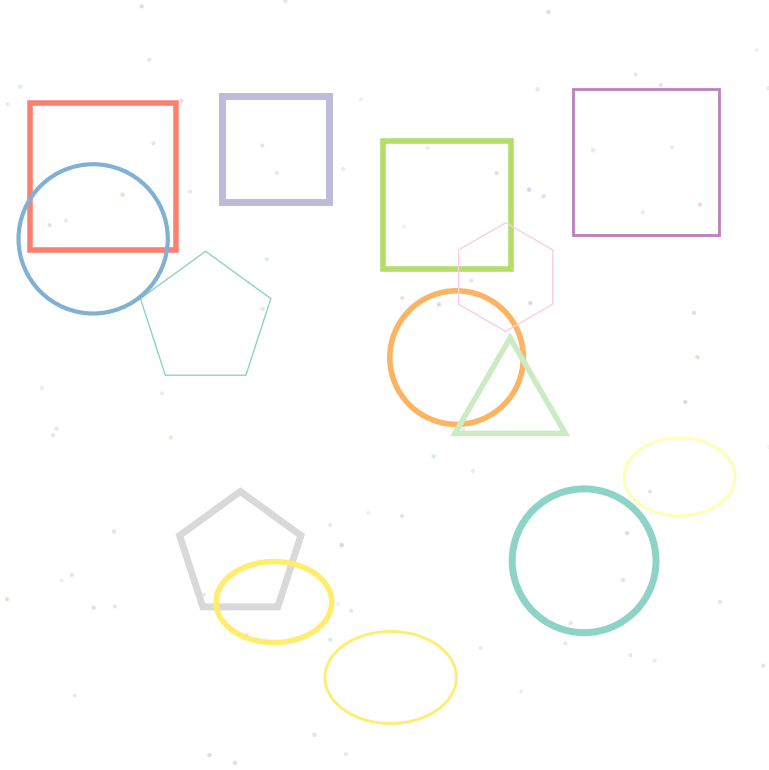[{"shape": "circle", "thickness": 2.5, "radius": 0.47, "center": [0.759, 0.272]}, {"shape": "pentagon", "thickness": 0.5, "radius": 0.45, "center": [0.267, 0.585]}, {"shape": "oval", "thickness": 1, "radius": 0.36, "center": [0.883, 0.381]}, {"shape": "square", "thickness": 2.5, "radius": 0.35, "center": [0.358, 0.807]}, {"shape": "square", "thickness": 2, "radius": 0.48, "center": [0.134, 0.771]}, {"shape": "circle", "thickness": 1.5, "radius": 0.48, "center": [0.121, 0.69]}, {"shape": "circle", "thickness": 2, "radius": 0.43, "center": [0.593, 0.536]}, {"shape": "square", "thickness": 2, "radius": 0.42, "center": [0.58, 0.733]}, {"shape": "hexagon", "thickness": 0.5, "radius": 0.35, "center": [0.657, 0.64]}, {"shape": "pentagon", "thickness": 2.5, "radius": 0.41, "center": [0.312, 0.279]}, {"shape": "square", "thickness": 1, "radius": 0.47, "center": [0.839, 0.79]}, {"shape": "triangle", "thickness": 2, "radius": 0.41, "center": [0.662, 0.479]}, {"shape": "oval", "thickness": 2, "radius": 0.38, "center": [0.356, 0.218]}, {"shape": "oval", "thickness": 1, "radius": 0.43, "center": [0.507, 0.12]}]